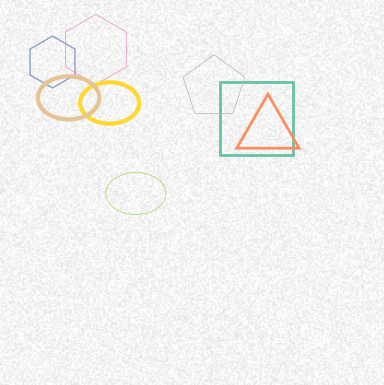[{"shape": "square", "thickness": 2, "radius": 0.48, "center": [0.667, 0.691]}, {"shape": "triangle", "thickness": 2, "radius": 0.47, "center": [0.696, 0.662]}, {"shape": "hexagon", "thickness": 1, "radius": 0.34, "center": [0.136, 0.839]}, {"shape": "hexagon", "thickness": 0.5, "radius": 0.46, "center": [0.249, 0.872]}, {"shape": "oval", "thickness": 0.5, "radius": 0.39, "center": [0.353, 0.497]}, {"shape": "oval", "thickness": 3, "radius": 0.38, "center": [0.285, 0.733]}, {"shape": "oval", "thickness": 3, "radius": 0.4, "center": [0.178, 0.746]}, {"shape": "pentagon", "thickness": 0.5, "radius": 0.42, "center": [0.556, 0.774]}]